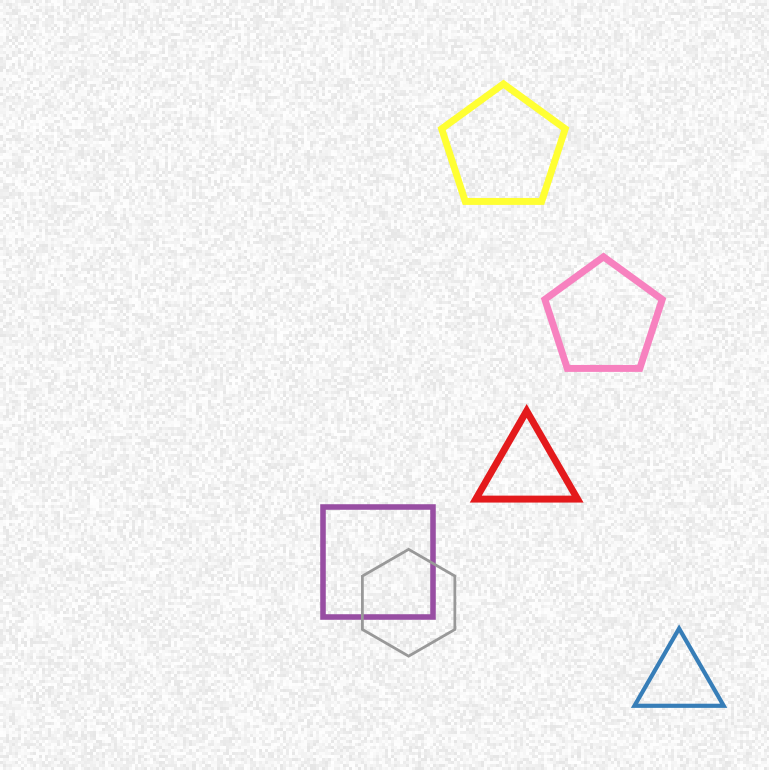[{"shape": "triangle", "thickness": 2.5, "radius": 0.38, "center": [0.684, 0.39]}, {"shape": "triangle", "thickness": 1.5, "radius": 0.33, "center": [0.882, 0.117]}, {"shape": "square", "thickness": 2, "radius": 0.36, "center": [0.49, 0.27]}, {"shape": "pentagon", "thickness": 2.5, "radius": 0.42, "center": [0.654, 0.807]}, {"shape": "pentagon", "thickness": 2.5, "radius": 0.4, "center": [0.784, 0.586]}, {"shape": "hexagon", "thickness": 1, "radius": 0.35, "center": [0.531, 0.217]}]